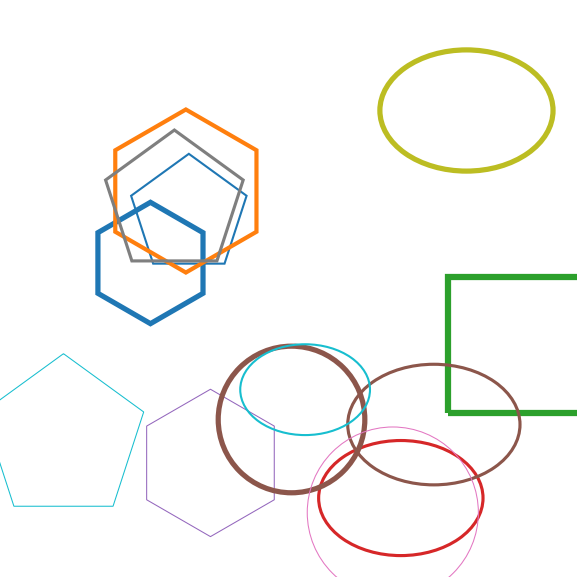[{"shape": "pentagon", "thickness": 1, "radius": 0.53, "center": [0.327, 0.628]}, {"shape": "hexagon", "thickness": 2.5, "radius": 0.53, "center": [0.261, 0.544]}, {"shape": "hexagon", "thickness": 2, "radius": 0.71, "center": [0.322, 0.668]}, {"shape": "square", "thickness": 3, "radius": 0.59, "center": [0.893, 0.402]}, {"shape": "oval", "thickness": 1.5, "radius": 0.71, "center": [0.694, 0.137]}, {"shape": "hexagon", "thickness": 0.5, "radius": 0.64, "center": [0.364, 0.198]}, {"shape": "circle", "thickness": 2.5, "radius": 0.63, "center": [0.505, 0.273]}, {"shape": "oval", "thickness": 1.5, "radius": 0.75, "center": [0.751, 0.264]}, {"shape": "circle", "thickness": 0.5, "radius": 0.74, "center": [0.68, 0.112]}, {"shape": "pentagon", "thickness": 1.5, "radius": 0.63, "center": [0.302, 0.649]}, {"shape": "oval", "thickness": 2.5, "radius": 0.75, "center": [0.808, 0.808]}, {"shape": "oval", "thickness": 1, "radius": 0.56, "center": [0.528, 0.324]}, {"shape": "pentagon", "thickness": 0.5, "radius": 0.73, "center": [0.11, 0.241]}]